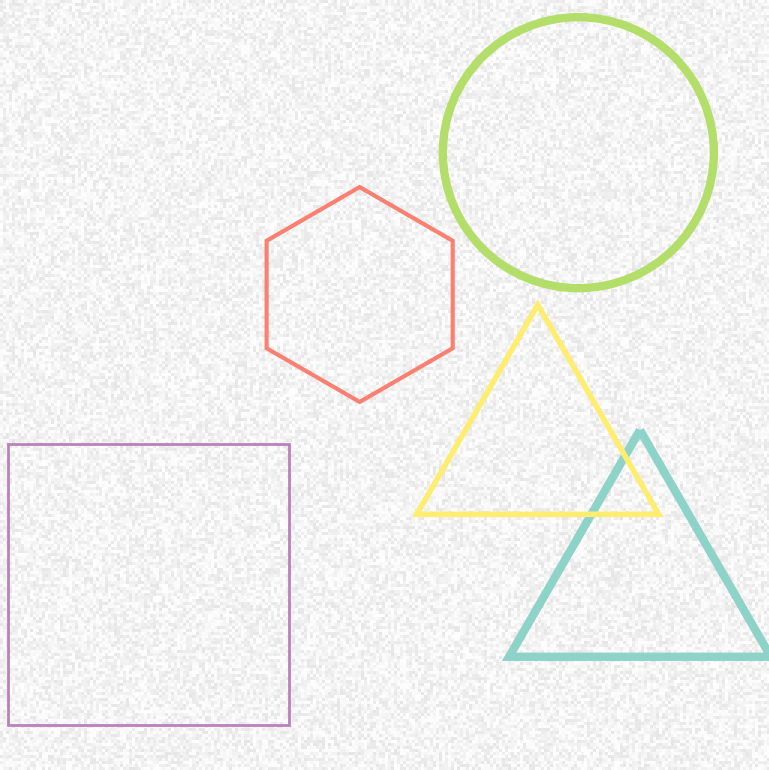[{"shape": "triangle", "thickness": 3, "radius": 0.98, "center": [0.831, 0.245]}, {"shape": "hexagon", "thickness": 1.5, "radius": 0.7, "center": [0.467, 0.618]}, {"shape": "circle", "thickness": 3, "radius": 0.88, "center": [0.751, 0.802]}, {"shape": "square", "thickness": 1, "radius": 0.91, "center": [0.193, 0.241]}, {"shape": "triangle", "thickness": 2, "radius": 0.91, "center": [0.698, 0.423]}]